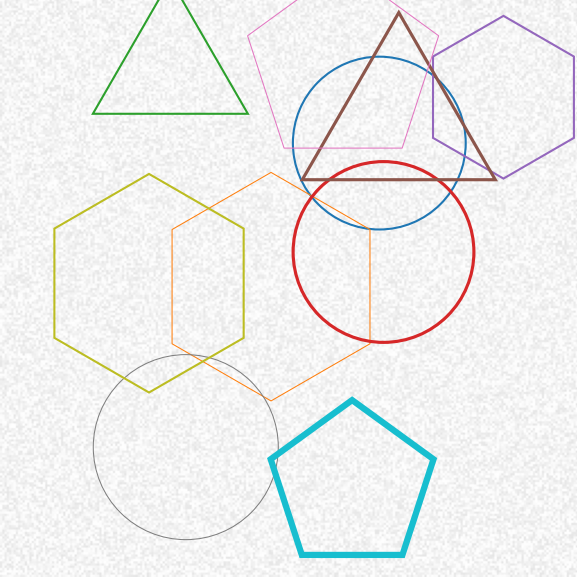[{"shape": "circle", "thickness": 1, "radius": 0.75, "center": [0.657, 0.751]}, {"shape": "hexagon", "thickness": 0.5, "radius": 0.99, "center": [0.469, 0.503]}, {"shape": "triangle", "thickness": 1, "radius": 0.77, "center": [0.295, 0.88]}, {"shape": "circle", "thickness": 1.5, "radius": 0.78, "center": [0.664, 0.563]}, {"shape": "hexagon", "thickness": 1, "radius": 0.7, "center": [0.872, 0.831]}, {"shape": "triangle", "thickness": 1.5, "radius": 0.96, "center": [0.691, 0.784]}, {"shape": "pentagon", "thickness": 0.5, "radius": 0.87, "center": [0.594, 0.883]}, {"shape": "circle", "thickness": 0.5, "radius": 0.8, "center": [0.322, 0.225]}, {"shape": "hexagon", "thickness": 1, "radius": 0.95, "center": [0.258, 0.509]}, {"shape": "pentagon", "thickness": 3, "radius": 0.74, "center": [0.61, 0.158]}]